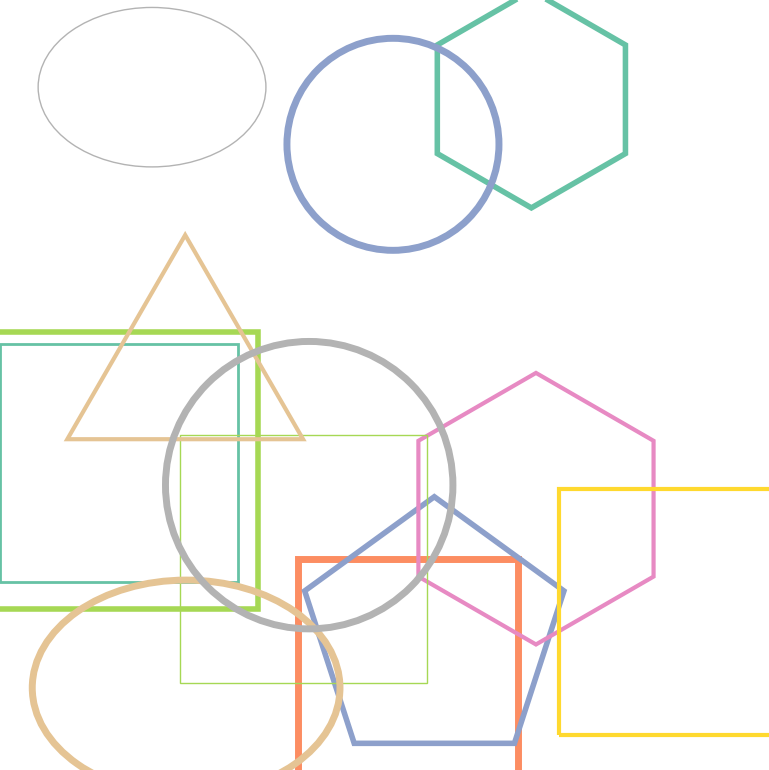[{"shape": "square", "thickness": 1, "radius": 0.77, "center": [0.155, 0.398]}, {"shape": "hexagon", "thickness": 2, "radius": 0.71, "center": [0.69, 0.871]}, {"shape": "square", "thickness": 2.5, "radius": 0.71, "center": [0.529, 0.131]}, {"shape": "pentagon", "thickness": 2, "radius": 0.89, "center": [0.564, 0.178]}, {"shape": "circle", "thickness": 2.5, "radius": 0.69, "center": [0.51, 0.813]}, {"shape": "hexagon", "thickness": 1.5, "radius": 0.88, "center": [0.696, 0.339]}, {"shape": "square", "thickness": 0.5, "radius": 0.8, "center": [0.394, 0.274]}, {"shape": "square", "thickness": 2, "radius": 0.9, "center": [0.155, 0.389]}, {"shape": "square", "thickness": 1.5, "radius": 0.8, "center": [0.886, 0.205]}, {"shape": "oval", "thickness": 2.5, "radius": 1.0, "center": [0.242, 0.107]}, {"shape": "triangle", "thickness": 1.5, "radius": 0.88, "center": [0.241, 0.518]}, {"shape": "oval", "thickness": 0.5, "radius": 0.74, "center": [0.197, 0.887]}, {"shape": "circle", "thickness": 2.5, "radius": 0.93, "center": [0.402, 0.37]}]